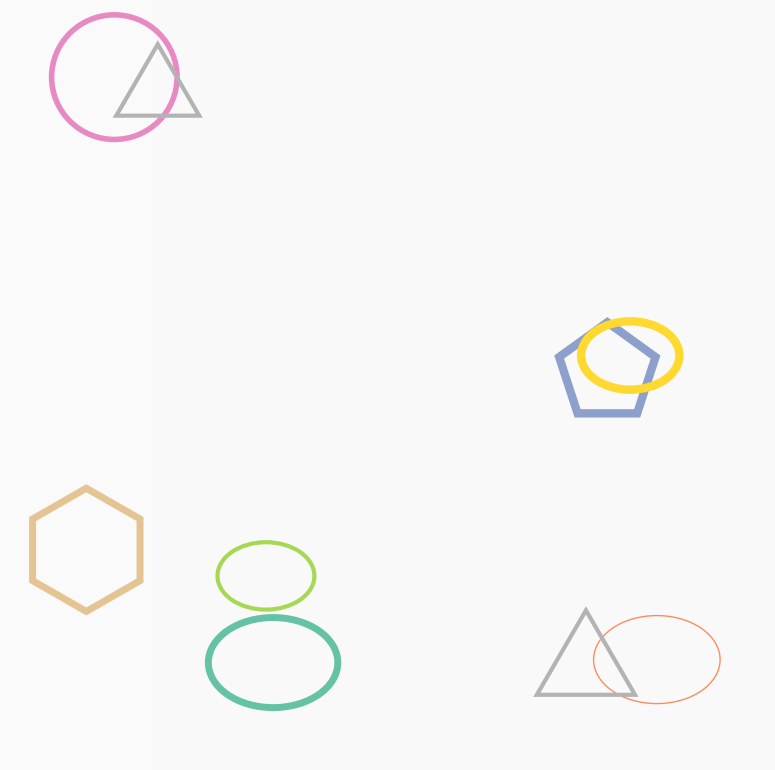[{"shape": "oval", "thickness": 2.5, "radius": 0.42, "center": [0.352, 0.14]}, {"shape": "oval", "thickness": 0.5, "radius": 0.41, "center": [0.848, 0.143]}, {"shape": "pentagon", "thickness": 3, "radius": 0.33, "center": [0.784, 0.516]}, {"shape": "circle", "thickness": 2, "radius": 0.4, "center": [0.148, 0.9]}, {"shape": "oval", "thickness": 1.5, "radius": 0.31, "center": [0.343, 0.252]}, {"shape": "oval", "thickness": 3, "radius": 0.32, "center": [0.813, 0.538]}, {"shape": "hexagon", "thickness": 2.5, "radius": 0.4, "center": [0.111, 0.286]}, {"shape": "triangle", "thickness": 1.5, "radius": 0.31, "center": [0.204, 0.881]}, {"shape": "triangle", "thickness": 1.5, "radius": 0.37, "center": [0.756, 0.134]}]